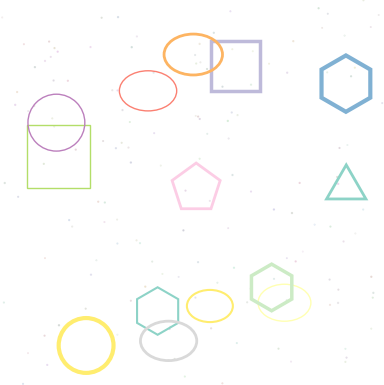[{"shape": "triangle", "thickness": 2, "radius": 0.29, "center": [0.899, 0.513]}, {"shape": "hexagon", "thickness": 1.5, "radius": 0.31, "center": [0.409, 0.192]}, {"shape": "oval", "thickness": 1, "radius": 0.34, "center": [0.739, 0.214]}, {"shape": "square", "thickness": 2.5, "radius": 0.32, "center": [0.612, 0.829]}, {"shape": "oval", "thickness": 1, "radius": 0.37, "center": [0.384, 0.764]}, {"shape": "hexagon", "thickness": 3, "radius": 0.37, "center": [0.898, 0.783]}, {"shape": "oval", "thickness": 2, "radius": 0.38, "center": [0.502, 0.858]}, {"shape": "square", "thickness": 1, "radius": 0.41, "center": [0.152, 0.594]}, {"shape": "pentagon", "thickness": 2, "radius": 0.33, "center": [0.509, 0.511]}, {"shape": "oval", "thickness": 2, "radius": 0.37, "center": [0.438, 0.115]}, {"shape": "circle", "thickness": 1, "radius": 0.37, "center": [0.146, 0.681]}, {"shape": "hexagon", "thickness": 2.5, "radius": 0.3, "center": [0.706, 0.253]}, {"shape": "oval", "thickness": 1.5, "radius": 0.3, "center": [0.545, 0.205]}, {"shape": "circle", "thickness": 3, "radius": 0.36, "center": [0.224, 0.103]}]